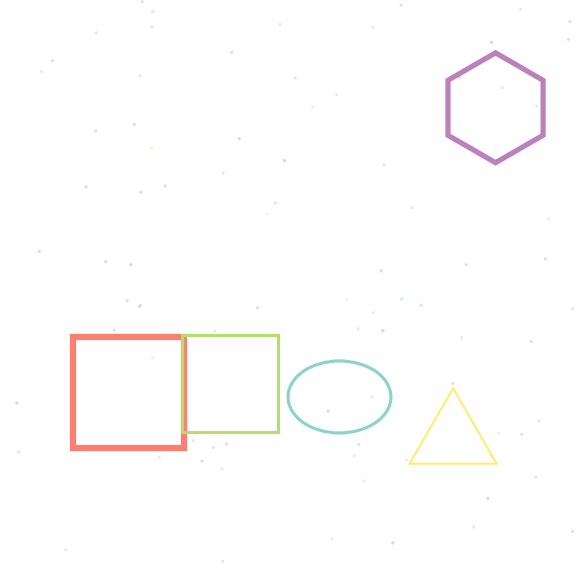[{"shape": "oval", "thickness": 1.5, "radius": 0.45, "center": [0.588, 0.312]}, {"shape": "square", "thickness": 3, "radius": 0.48, "center": [0.222, 0.32]}, {"shape": "square", "thickness": 1.5, "radius": 0.42, "center": [0.398, 0.335]}, {"shape": "hexagon", "thickness": 2.5, "radius": 0.48, "center": [0.858, 0.813]}, {"shape": "triangle", "thickness": 1, "radius": 0.44, "center": [0.785, 0.24]}]